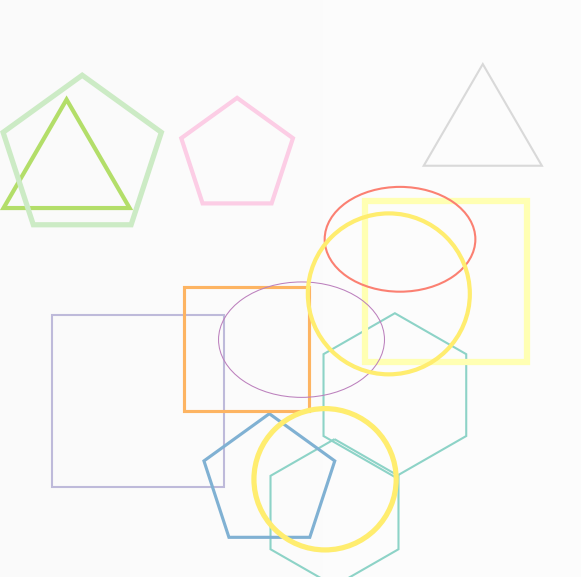[{"shape": "hexagon", "thickness": 1, "radius": 0.64, "center": [0.575, 0.112]}, {"shape": "hexagon", "thickness": 1, "radius": 0.71, "center": [0.679, 0.315]}, {"shape": "square", "thickness": 3, "radius": 0.7, "center": [0.767, 0.512]}, {"shape": "square", "thickness": 1, "radius": 0.74, "center": [0.237, 0.304]}, {"shape": "oval", "thickness": 1, "radius": 0.65, "center": [0.688, 0.585]}, {"shape": "pentagon", "thickness": 1.5, "radius": 0.59, "center": [0.463, 0.164]}, {"shape": "square", "thickness": 1.5, "radius": 0.54, "center": [0.424, 0.394]}, {"shape": "triangle", "thickness": 2, "radius": 0.63, "center": [0.115, 0.702]}, {"shape": "pentagon", "thickness": 2, "radius": 0.51, "center": [0.408, 0.729]}, {"shape": "triangle", "thickness": 1, "radius": 0.59, "center": [0.831, 0.771]}, {"shape": "oval", "thickness": 0.5, "radius": 0.71, "center": [0.519, 0.411]}, {"shape": "pentagon", "thickness": 2.5, "radius": 0.72, "center": [0.141, 0.726]}, {"shape": "circle", "thickness": 2.5, "radius": 0.61, "center": [0.559, 0.169]}, {"shape": "circle", "thickness": 2, "radius": 0.7, "center": [0.669, 0.49]}]